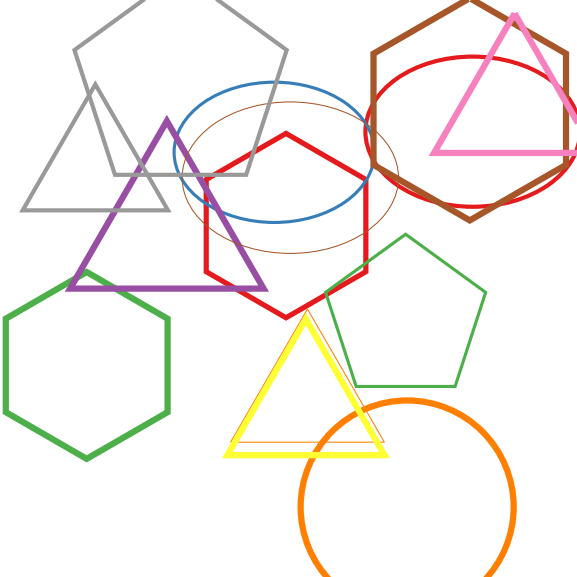[{"shape": "hexagon", "thickness": 2.5, "radius": 0.8, "center": [0.495, 0.608]}, {"shape": "oval", "thickness": 2, "radius": 0.93, "center": [0.818, 0.771]}, {"shape": "oval", "thickness": 1.5, "radius": 0.87, "center": [0.475, 0.735]}, {"shape": "pentagon", "thickness": 1.5, "radius": 0.73, "center": [0.702, 0.448]}, {"shape": "hexagon", "thickness": 3, "radius": 0.81, "center": [0.15, 0.366]}, {"shape": "triangle", "thickness": 3, "radius": 0.97, "center": [0.289, 0.596]}, {"shape": "triangle", "thickness": 0.5, "radius": 0.77, "center": [0.532, 0.31]}, {"shape": "circle", "thickness": 3, "radius": 0.92, "center": [0.705, 0.121]}, {"shape": "triangle", "thickness": 3, "radius": 0.79, "center": [0.53, 0.29]}, {"shape": "hexagon", "thickness": 3, "radius": 0.96, "center": [0.813, 0.81]}, {"shape": "oval", "thickness": 0.5, "radius": 0.94, "center": [0.503, 0.691]}, {"shape": "triangle", "thickness": 3, "radius": 0.81, "center": [0.891, 0.815]}, {"shape": "triangle", "thickness": 2, "radius": 0.73, "center": [0.165, 0.708]}, {"shape": "pentagon", "thickness": 2, "radius": 0.97, "center": [0.313, 0.853]}]